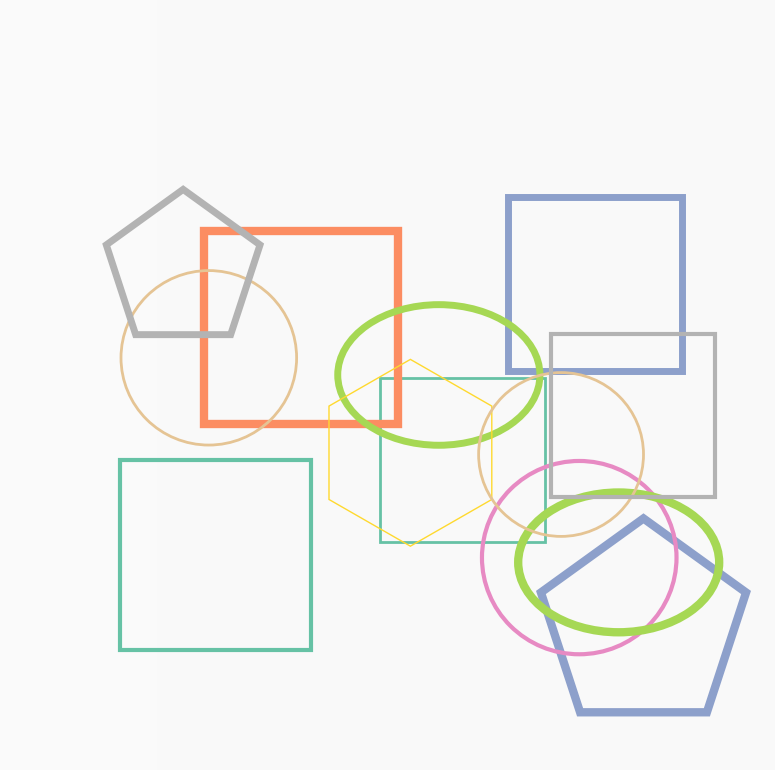[{"shape": "square", "thickness": 1, "radius": 0.53, "center": [0.597, 0.403]}, {"shape": "square", "thickness": 1.5, "radius": 0.62, "center": [0.278, 0.279]}, {"shape": "square", "thickness": 3, "radius": 0.63, "center": [0.389, 0.574]}, {"shape": "square", "thickness": 2.5, "radius": 0.56, "center": [0.768, 0.631]}, {"shape": "pentagon", "thickness": 3, "radius": 0.7, "center": [0.83, 0.188]}, {"shape": "circle", "thickness": 1.5, "radius": 0.63, "center": [0.747, 0.276]}, {"shape": "oval", "thickness": 2.5, "radius": 0.65, "center": [0.566, 0.513]}, {"shape": "oval", "thickness": 3, "radius": 0.65, "center": [0.798, 0.27]}, {"shape": "hexagon", "thickness": 0.5, "radius": 0.61, "center": [0.53, 0.412]}, {"shape": "circle", "thickness": 1, "radius": 0.53, "center": [0.724, 0.41]}, {"shape": "circle", "thickness": 1, "radius": 0.57, "center": [0.269, 0.535]}, {"shape": "pentagon", "thickness": 2.5, "radius": 0.52, "center": [0.236, 0.65]}, {"shape": "square", "thickness": 1.5, "radius": 0.53, "center": [0.816, 0.461]}]